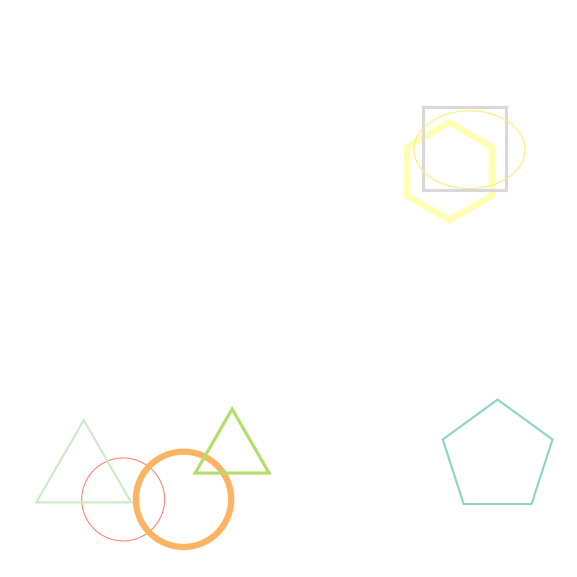[{"shape": "pentagon", "thickness": 1, "radius": 0.5, "center": [0.862, 0.207]}, {"shape": "hexagon", "thickness": 3, "radius": 0.42, "center": [0.778, 0.702]}, {"shape": "circle", "thickness": 0.5, "radius": 0.36, "center": [0.213, 0.134]}, {"shape": "circle", "thickness": 3, "radius": 0.41, "center": [0.318, 0.135]}, {"shape": "triangle", "thickness": 1.5, "radius": 0.37, "center": [0.402, 0.217]}, {"shape": "square", "thickness": 1.5, "radius": 0.36, "center": [0.804, 0.743]}, {"shape": "triangle", "thickness": 1, "radius": 0.47, "center": [0.145, 0.177]}, {"shape": "oval", "thickness": 0.5, "radius": 0.48, "center": [0.813, 0.74]}]